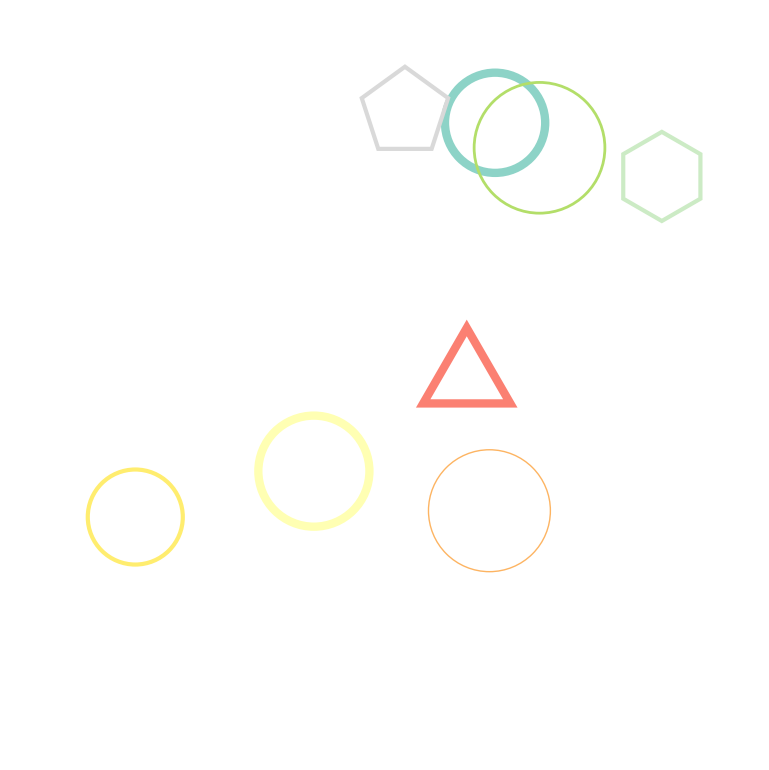[{"shape": "circle", "thickness": 3, "radius": 0.33, "center": [0.643, 0.841]}, {"shape": "circle", "thickness": 3, "radius": 0.36, "center": [0.408, 0.388]}, {"shape": "triangle", "thickness": 3, "radius": 0.33, "center": [0.606, 0.509]}, {"shape": "circle", "thickness": 0.5, "radius": 0.4, "center": [0.636, 0.337]}, {"shape": "circle", "thickness": 1, "radius": 0.42, "center": [0.701, 0.808]}, {"shape": "pentagon", "thickness": 1.5, "radius": 0.29, "center": [0.526, 0.854]}, {"shape": "hexagon", "thickness": 1.5, "radius": 0.29, "center": [0.86, 0.771]}, {"shape": "circle", "thickness": 1.5, "radius": 0.31, "center": [0.176, 0.329]}]